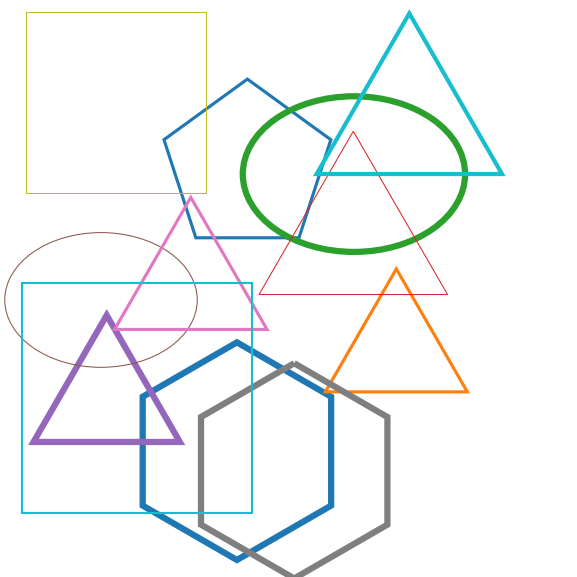[{"shape": "pentagon", "thickness": 1.5, "radius": 0.76, "center": [0.428, 0.71]}, {"shape": "hexagon", "thickness": 3, "radius": 0.94, "center": [0.41, 0.218]}, {"shape": "triangle", "thickness": 1.5, "radius": 0.71, "center": [0.686, 0.392]}, {"shape": "oval", "thickness": 3, "radius": 0.96, "center": [0.613, 0.698]}, {"shape": "triangle", "thickness": 0.5, "radius": 0.94, "center": [0.612, 0.583]}, {"shape": "triangle", "thickness": 3, "radius": 0.73, "center": [0.185, 0.307]}, {"shape": "oval", "thickness": 0.5, "radius": 0.83, "center": [0.175, 0.48]}, {"shape": "triangle", "thickness": 1.5, "radius": 0.76, "center": [0.33, 0.505]}, {"shape": "hexagon", "thickness": 3, "radius": 0.93, "center": [0.509, 0.184]}, {"shape": "square", "thickness": 0.5, "radius": 0.78, "center": [0.2, 0.822]}, {"shape": "triangle", "thickness": 2, "radius": 0.93, "center": [0.709, 0.79]}, {"shape": "square", "thickness": 1, "radius": 1.0, "center": [0.238, 0.309]}]